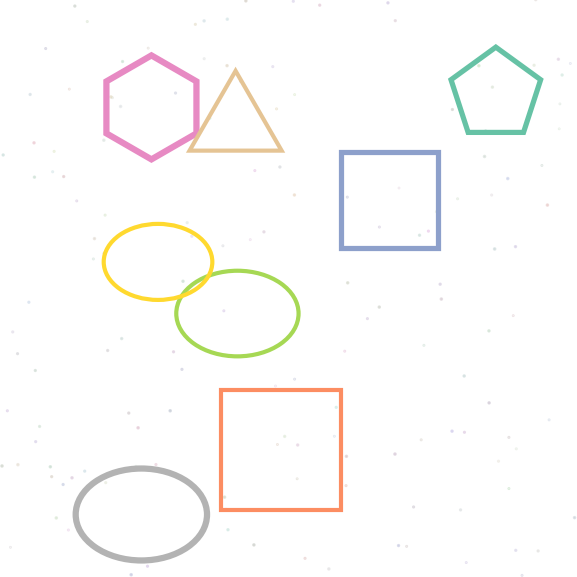[{"shape": "pentagon", "thickness": 2.5, "radius": 0.41, "center": [0.859, 0.836]}, {"shape": "square", "thickness": 2, "radius": 0.52, "center": [0.486, 0.22]}, {"shape": "square", "thickness": 2.5, "radius": 0.42, "center": [0.674, 0.653]}, {"shape": "hexagon", "thickness": 3, "radius": 0.45, "center": [0.262, 0.813]}, {"shape": "oval", "thickness": 2, "radius": 0.53, "center": [0.411, 0.456]}, {"shape": "oval", "thickness": 2, "radius": 0.47, "center": [0.274, 0.546]}, {"shape": "triangle", "thickness": 2, "radius": 0.46, "center": [0.408, 0.784]}, {"shape": "oval", "thickness": 3, "radius": 0.57, "center": [0.245, 0.108]}]